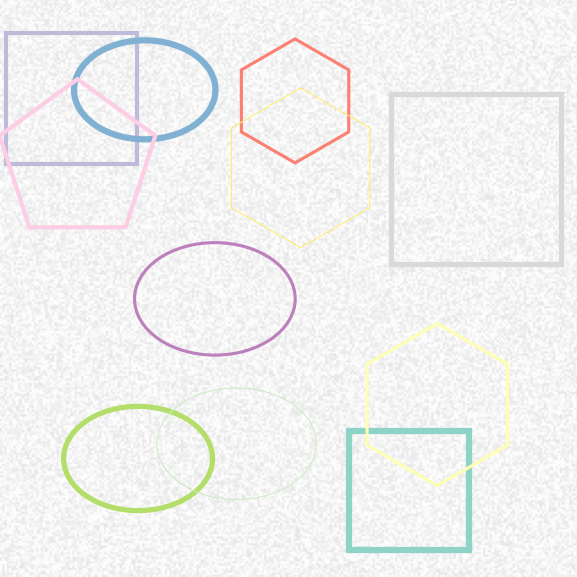[{"shape": "square", "thickness": 3, "radius": 0.52, "center": [0.708, 0.15]}, {"shape": "hexagon", "thickness": 1.5, "radius": 0.7, "center": [0.757, 0.299]}, {"shape": "square", "thickness": 2, "radius": 0.57, "center": [0.125, 0.829]}, {"shape": "hexagon", "thickness": 1.5, "radius": 0.54, "center": [0.511, 0.824]}, {"shape": "oval", "thickness": 3, "radius": 0.61, "center": [0.251, 0.844]}, {"shape": "oval", "thickness": 2.5, "radius": 0.64, "center": [0.239, 0.205]}, {"shape": "pentagon", "thickness": 2, "radius": 0.71, "center": [0.134, 0.72]}, {"shape": "square", "thickness": 2.5, "radius": 0.74, "center": [0.824, 0.69]}, {"shape": "oval", "thickness": 1.5, "radius": 0.7, "center": [0.372, 0.482]}, {"shape": "oval", "thickness": 0.5, "radius": 0.69, "center": [0.41, 0.231]}, {"shape": "hexagon", "thickness": 0.5, "radius": 0.69, "center": [0.521, 0.709]}]